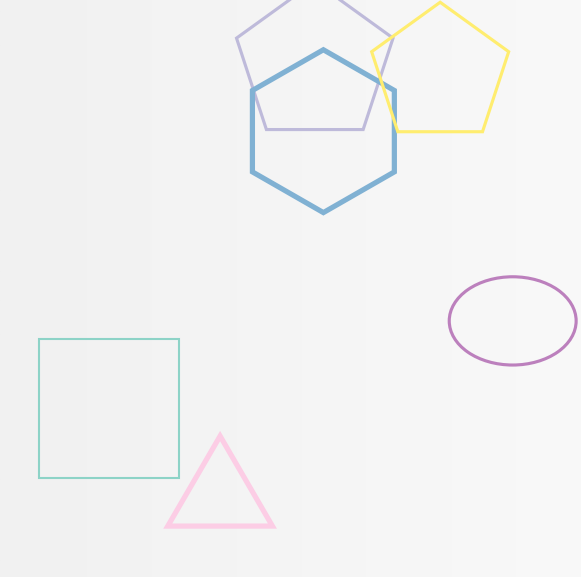[{"shape": "square", "thickness": 1, "radius": 0.6, "center": [0.187, 0.292]}, {"shape": "pentagon", "thickness": 1.5, "radius": 0.71, "center": [0.542, 0.889]}, {"shape": "hexagon", "thickness": 2.5, "radius": 0.7, "center": [0.556, 0.772]}, {"shape": "triangle", "thickness": 2.5, "radius": 0.52, "center": [0.379, 0.14]}, {"shape": "oval", "thickness": 1.5, "radius": 0.55, "center": [0.882, 0.443]}, {"shape": "pentagon", "thickness": 1.5, "radius": 0.62, "center": [0.757, 0.871]}]